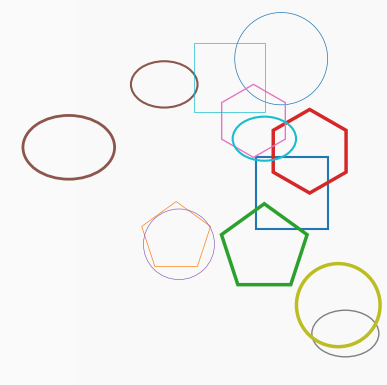[{"shape": "circle", "thickness": 0.5, "radius": 0.6, "center": [0.726, 0.848]}, {"shape": "square", "thickness": 1.5, "radius": 0.46, "center": [0.753, 0.499]}, {"shape": "pentagon", "thickness": 0.5, "radius": 0.47, "center": [0.455, 0.383]}, {"shape": "pentagon", "thickness": 2.5, "radius": 0.58, "center": [0.682, 0.355]}, {"shape": "hexagon", "thickness": 2.5, "radius": 0.54, "center": [0.799, 0.607]}, {"shape": "circle", "thickness": 0.5, "radius": 0.46, "center": [0.462, 0.365]}, {"shape": "oval", "thickness": 2, "radius": 0.59, "center": [0.177, 0.617]}, {"shape": "oval", "thickness": 1.5, "radius": 0.43, "center": [0.424, 0.781]}, {"shape": "hexagon", "thickness": 1, "radius": 0.47, "center": [0.654, 0.686]}, {"shape": "oval", "thickness": 1, "radius": 0.43, "center": [0.891, 0.134]}, {"shape": "circle", "thickness": 2.5, "radius": 0.54, "center": [0.873, 0.207]}, {"shape": "oval", "thickness": 1.5, "radius": 0.41, "center": [0.682, 0.64]}, {"shape": "square", "thickness": 0.5, "radius": 0.45, "center": [0.592, 0.799]}]